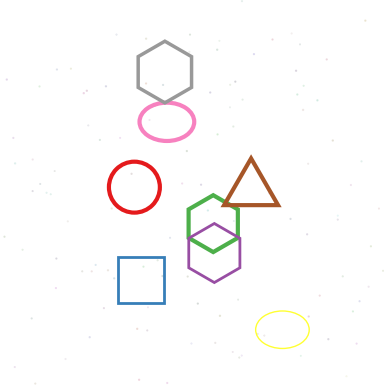[{"shape": "circle", "thickness": 3, "radius": 0.33, "center": [0.349, 0.514]}, {"shape": "square", "thickness": 2, "radius": 0.3, "center": [0.366, 0.273]}, {"shape": "hexagon", "thickness": 3, "radius": 0.37, "center": [0.554, 0.419]}, {"shape": "hexagon", "thickness": 2, "radius": 0.38, "center": [0.557, 0.343]}, {"shape": "oval", "thickness": 1, "radius": 0.35, "center": [0.734, 0.144]}, {"shape": "triangle", "thickness": 3, "radius": 0.4, "center": [0.652, 0.508]}, {"shape": "oval", "thickness": 3, "radius": 0.36, "center": [0.433, 0.684]}, {"shape": "hexagon", "thickness": 2.5, "radius": 0.4, "center": [0.428, 0.813]}]